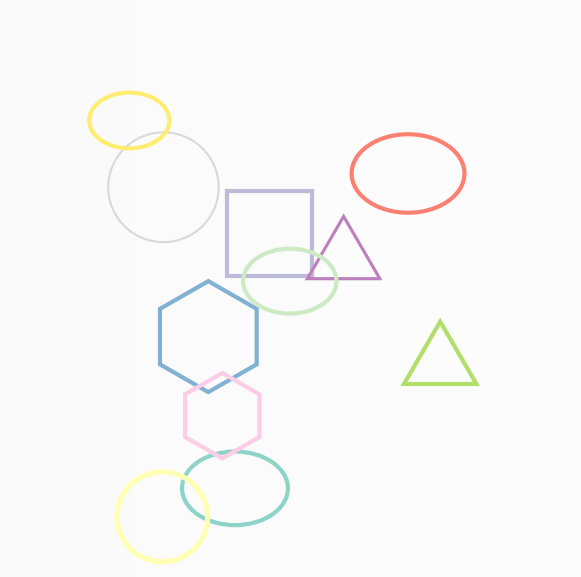[{"shape": "oval", "thickness": 2, "radius": 0.46, "center": [0.404, 0.154]}, {"shape": "circle", "thickness": 2.5, "radius": 0.39, "center": [0.279, 0.104]}, {"shape": "square", "thickness": 2, "radius": 0.37, "center": [0.463, 0.595]}, {"shape": "oval", "thickness": 2, "radius": 0.49, "center": [0.702, 0.699]}, {"shape": "hexagon", "thickness": 2, "radius": 0.48, "center": [0.358, 0.416]}, {"shape": "triangle", "thickness": 2, "radius": 0.36, "center": [0.757, 0.37]}, {"shape": "hexagon", "thickness": 2, "radius": 0.37, "center": [0.382, 0.279]}, {"shape": "circle", "thickness": 1, "radius": 0.48, "center": [0.281, 0.675]}, {"shape": "triangle", "thickness": 1.5, "radius": 0.36, "center": [0.591, 0.553]}, {"shape": "oval", "thickness": 2, "radius": 0.4, "center": [0.499, 0.512]}, {"shape": "oval", "thickness": 2, "radius": 0.34, "center": [0.222, 0.791]}]